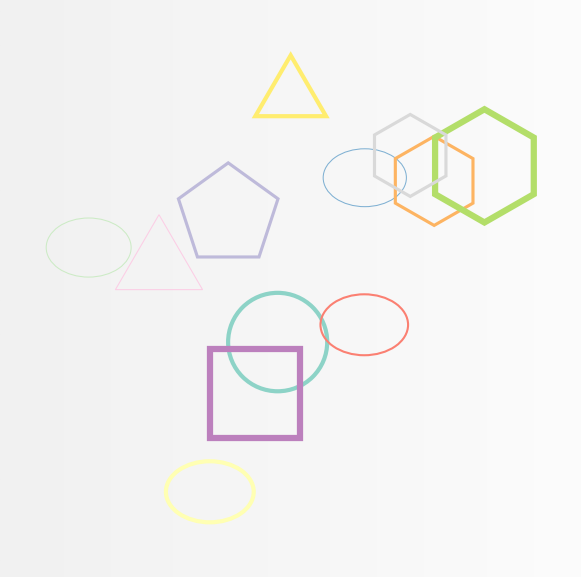[{"shape": "circle", "thickness": 2, "radius": 0.43, "center": [0.478, 0.407]}, {"shape": "oval", "thickness": 2, "radius": 0.38, "center": [0.361, 0.148]}, {"shape": "pentagon", "thickness": 1.5, "radius": 0.45, "center": [0.393, 0.627]}, {"shape": "oval", "thickness": 1, "radius": 0.38, "center": [0.627, 0.437]}, {"shape": "oval", "thickness": 0.5, "radius": 0.36, "center": [0.628, 0.691]}, {"shape": "hexagon", "thickness": 1.5, "radius": 0.39, "center": [0.747, 0.686]}, {"shape": "hexagon", "thickness": 3, "radius": 0.49, "center": [0.833, 0.712]}, {"shape": "triangle", "thickness": 0.5, "radius": 0.43, "center": [0.274, 0.541]}, {"shape": "hexagon", "thickness": 1.5, "radius": 0.35, "center": [0.706, 0.73]}, {"shape": "square", "thickness": 3, "radius": 0.39, "center": [0.438, 0.317]}, {"shape": "oval", "thickness": 0.5, "radius": 0.37, "center": [0.153, 0.57]}, {"shape": "triangle", "thickness": 2, "radius": 0.35, "center": [0.5, 0.833]}]